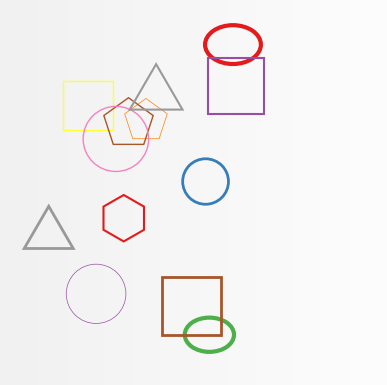[{"shape": "oval", "thickness": 3, "radius": 0.36, "center": [0.601, 0.884]}, {"shape": "hexagon", "thickness": 1.5, "radius": 0.3, "center": [0.319, 0.433]}, {"shape": "circle", "thickness": 2, "radius": 0.3, "center": [0.53, 0.529]}, {"shape": "oval", "thickness": 3, "radius": 0.32, "center": [0.54, 0.131]}, {"shape": "circle", "thickness": 0.5, "radius": 0.39, "center": [0.248, 0.237]}, {"shape": "square", "thickness": 1.5, "radius": 0.36, "center": [0.609, 0.776]}, {"shape": "pentagon", "thickness": 0.5, "radius": 0.29, "center": [0.377, 0.686]}, {"shape": "square", "thickness": 1, "radius": 0.32, "center": [0.227, 0.726]}, {"shape": "pentagon", "thickness": 1, "radius": 0.33, "center": [0.332, 0.679]}, {"shape": "square", "thickness": 2, "radius": 0.38, "center": [0.494, 0.206]}, {"shape": "circle", "thickness": 1, "radius": 0.42, "center": [0.299, 0.639]}, {"shape": "triangle", "thickness": 1.5, "radius": 0.39, "center": [0.403, 0.755]}, {"shape": "triangle", "thickness": 2, "radius": 0.37, "center": [0.126, 0.391]}]